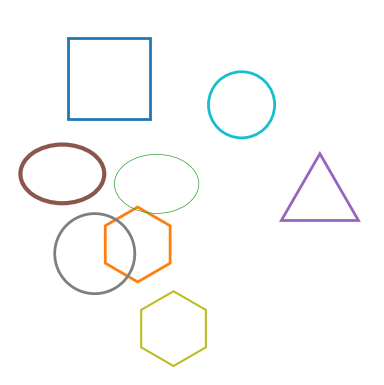[{"shape": "square", "thickness": 2, "radius": 0.53, "center": [0.283, 0.796]}, {"shape": "hexagon", "thickness": 2, "radius": 0.49, "center": [0.358, 0.365]}, {"shape": "oval", "thickness": 0.5, "radius": 0.55, "center": [0.407, 0.522]}, {"shape": "triangle", "thickness": 2, "radius": 0.58, "center": [0.831, 0.485]}, {"shape": "oval", "thickness": 3, "radius": 0.54, "center": [0.162, 0.548]}, {"shape": "circle", "thickness": 2, "radius": 0.52, "center": [0.246, 0.341]}, {"shape": "hexagon", "thickness": 1.5, "radius": 0.49, "center": [0.451, 0.146]}, {"shape": "circle", "thickness": 2, "radius": 0.43, "center": [0.627, 0.728]}]